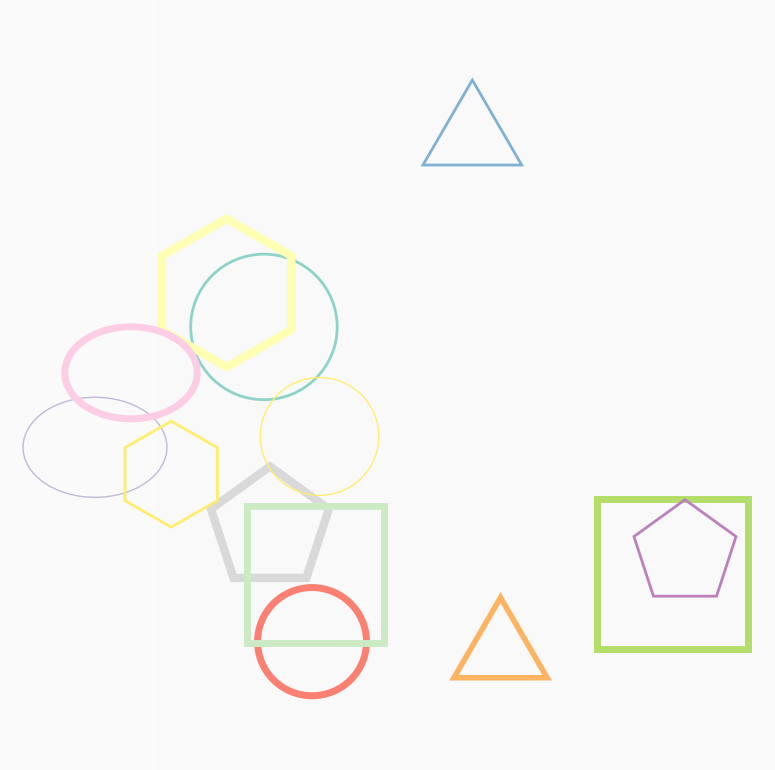[{"shape": "circle", "thickness": 1, "radius": 0.47, "center": [0.341, 0.575]}, {"shape": "hexagon", "thickness": 3, "radius": 0.48, "center": [0.292, 0.62]}, {"shape": "oval", "thickness": 0.5, "radius": 0.46, "center": [0.123, 0.419]}, {"shape": "circle", "thickness": 2.5, "radius": 0.35, "center": [0.403, 0.167]}, {"shape": "triangle", "thickness": 1, "radius": 0.37, "center": [0.609, 0.822]}, {"shape": "triangle", "thickness": 2, "radius": 0.35, "center": [0.646, 0.154]}, {"shape": "square", "thickness": 2.5, "radius": 0.49, "center": [0.868, 0.254]}, {"shape": "oval", "thickness": 2.5, "radius": 0.43, "center": [0.169, 0.516]}, {"shape": "pentagon", "thickness": 3, "radius": 0.4, "center": [0.348, 0.314]}, {"shape": "pentagon", "thickness": 1, "radius": 0.35, "center": [0.884, 0.282]}, {"shape": "square", "thickness": 2.5, "radius": 0.44, "center": [0.407, 0.254]}, {"shape": "circle", "thickness": 0.5, "radius": 0.38, "center": [0.412, 0.433]}, {"shape": "hexagon", "thickness": 1, "radius": 0.34, "center": [0.221, 0.384]}]